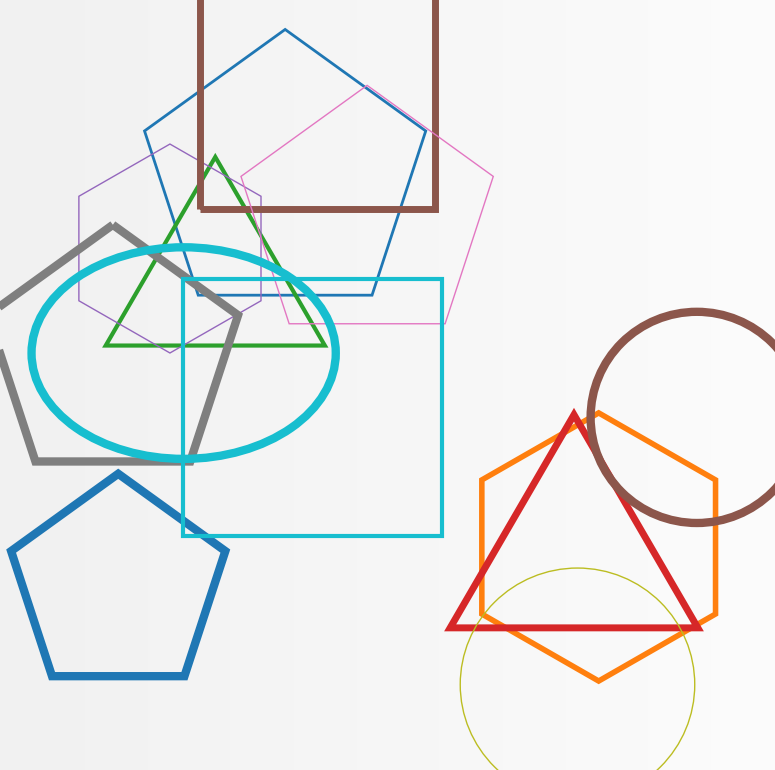[{"shape": "pentagon", "thickness": 3, "radius": 0.73, "center": [0.153, 0.239]}, {"shape": "pentagon", "thickness": 1, "radius": 0.95, "center": [0.368, 0.771]}, {"shape": "hexagon", "thickness": 2, "radius": 0.87, "center": [0.772, 0.29]}, {"shape": "triangle", "thickness": 1.5, "radius": 0.82, "center": [0.278, 0.633]}, {"shape": "triangle", "thickness": 2.5, "radius": 0.92, "center": [0.741, 0.277]}, {"shape": "hexagon", "thickness": 0.5, "radius": 0.68, "center": [0.219, 0.677]}, {"shape": "circle", "thickness": 3, "radius": 0.69, "center": [0.899, 0.458]}, {"shape": "square", "thickness": 2.5, "radius": 0.76, "center": [0.41, 0.881]}, {"shape": "pentagon", "thickness": 0.5, "radius": 0.86, "center": [0.474, 0.718]}, {"shape": "pentagon", "thickness": 3, "radius": 0.85, "center": [0.146, 0.538]}, {"shape": "circle", "thickness": 0.5, "radius": 0.76, "center": [0.745, 0.111]}, {"shape": "square", "thickness": 1.5, "radius": 0.84, "center": [0.403, 0.471]}, {"shape": "oval", "thickness": 3, "radius": 0.98, "center": [0.237, 0.541]}]